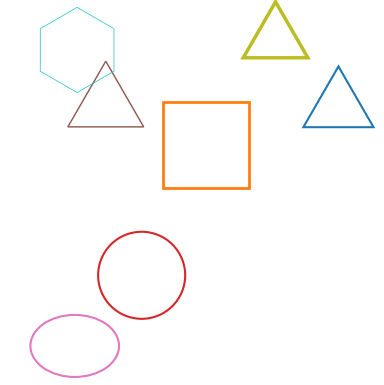[{"shape": "triangle", "thickness": 1.5, "radius": 0.53, "center": [0.879, 0.722]}, {"shape": "square", "thickness": 2, "radius": 0.56, "center": [0.535, 0.623]}, {"shape": "circle", "thickness": 1.5, "radius": 0.57, "center": [0.368, 0.285]}, {"shape": "triangle", "thickness": 1, "radius": 0.57, "center": [0.275, 0.727]}, {"shape": "oval", "thickness": 1.5, "radius": 0.58, "center": [0.194, 0.101]}, {"shape": "triangle", "thickness": 2.5, "radius": 0.48, "center": [0.716, 0.898]}, {"shape": "hexagon", "thickness": 0.5, "radius": 0.55, "center": [0.2, 0.87]}]